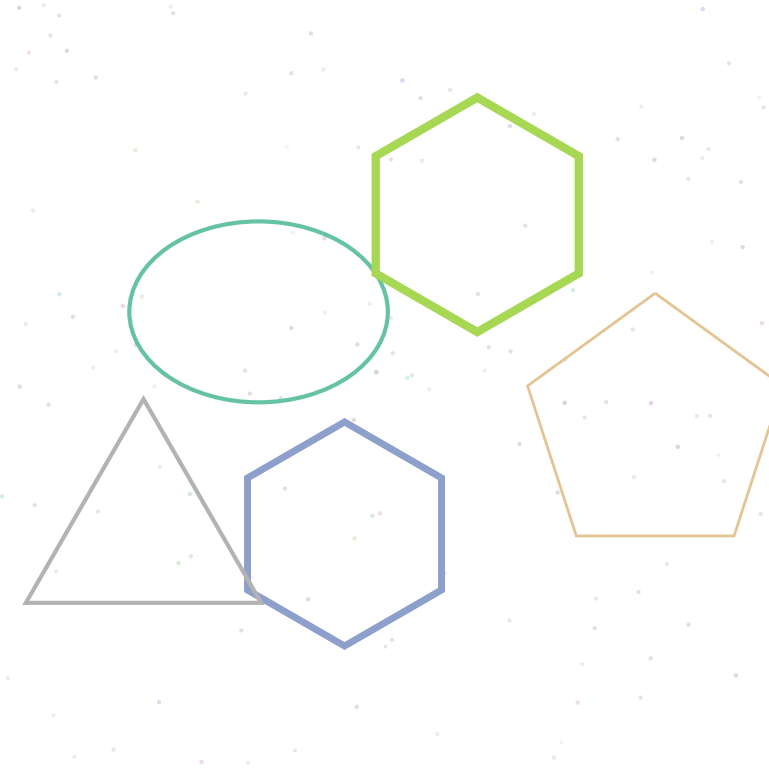[{"shape": "oval", "thickness": 1.5, "radius": 0.84, "center": [0.336, 0.595]}, {"shape": "hexagon", "thickness": 2.5, "radius": 0.73, "center": [0.447, 0.307]}, {"shape": "hexagon", "thickness": 3, "radius": 0.76, "center": [0.62, 0.721]}, {"shape": "pentagon", "thickness": 1, "radius": 0.87, "center": [0.851, 0.445]}, {"shape": "triangle", "thickness": 1.5, "radius": 0.88, "center": [0.186, 0.305]}]